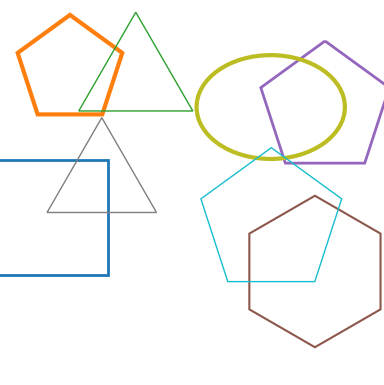[{"shape": "square", "thickness": 2, "radius": 0.75, "center": [0.131, 0.435]}, {"shape": "pentagon", "thickness": 3, "radius": 0.71, "center": [0.182, 0.818]}, {"shape": "triangle", "thickness": 1, "radius": 0.85, "center": [0.353, 0.797]}, {"shape": "pentagon", "thickness": 2, "radius": 0.88, "center": [0.844, 0.718]}, {"shape": "hexagon", "thickness": 1.5, "radius": 0.98, "center": [0.818, 0.295]}, {"shape": "triangle", "thickness": 1, "radius": 0.82, "center": [0.264, 0.53]}, {"shape": "oval", "thickness": 3, "radius": 0.96, "center": [0.703, 0.722]}, {"shape": "pentagon", "thickness": 1, "radius": 0.96, "center": [0.705, 0.424]}]